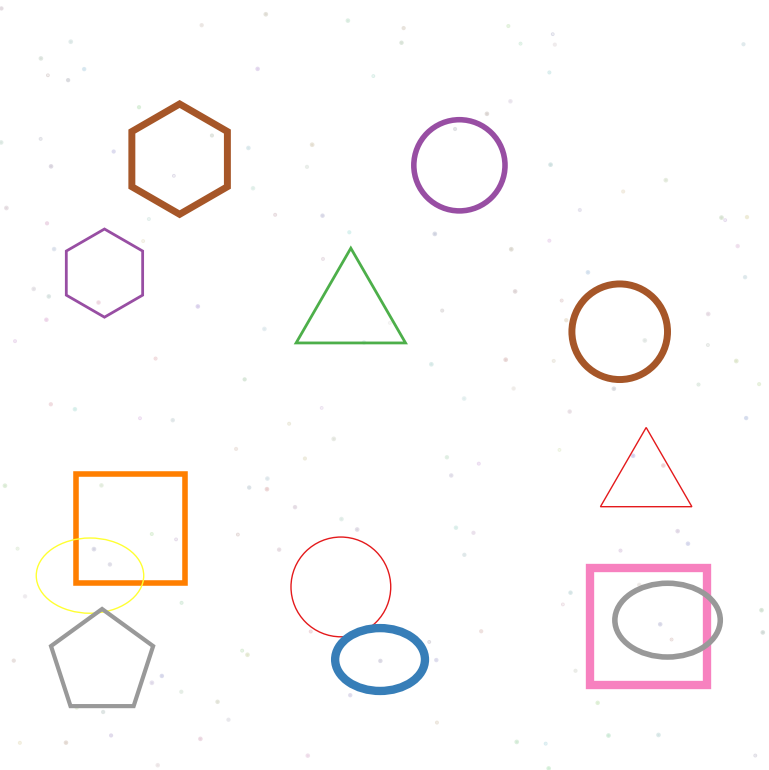[{"shape": "circle", "thickness": 0.5, "radius": 0.32, "center": [0.443, 0.238]}, {"shape": "triangle", "thickness": 0.5, "radius": 0.34, "center": [0.839, 0.376]}, {"shape": "oval", "thickness": 3, "radius": 0.29, "center": [0.494, 0.143]}, {"shape": "triangle", "thickness": 1, "radius": 0.41, "center": [0.456, 0.596]}, {"shape": "circle", "thickness": 2, "radius": 0.3, "center": [0.597, 0.785]}, {"shape": "hexagon", "thickness": 1, "radius": 0.29, "center": [0.136, 0.645]}, {"shape": "square", "thickness": 2, "radius": 0.36, "center": [0.17, 0.314]}, {"shape": "oval", "thickness": 0.5, "radius": 0.35, "center": [0.117, 0.252]}, {"shape": "hexagon", "thickness": 2.5, "radius": 0.36, "center": [0.233, 0.793]}, {"shape": "circle", "thickness": 2.5, "radius": 0.31, "center": [0.805, 0.569]}, {"shape": "square", "thickness": 3, "radius": 0.38, "center": [0.842, 0.187]}, {"shape": "oval", "thickness": 2, "radius": 0.34, "center": [0.867, 0.195]}, {"shape": "pentagon", "thickness": 1.5, "radius": 0.35, "center": [0.133, 0.139]}]